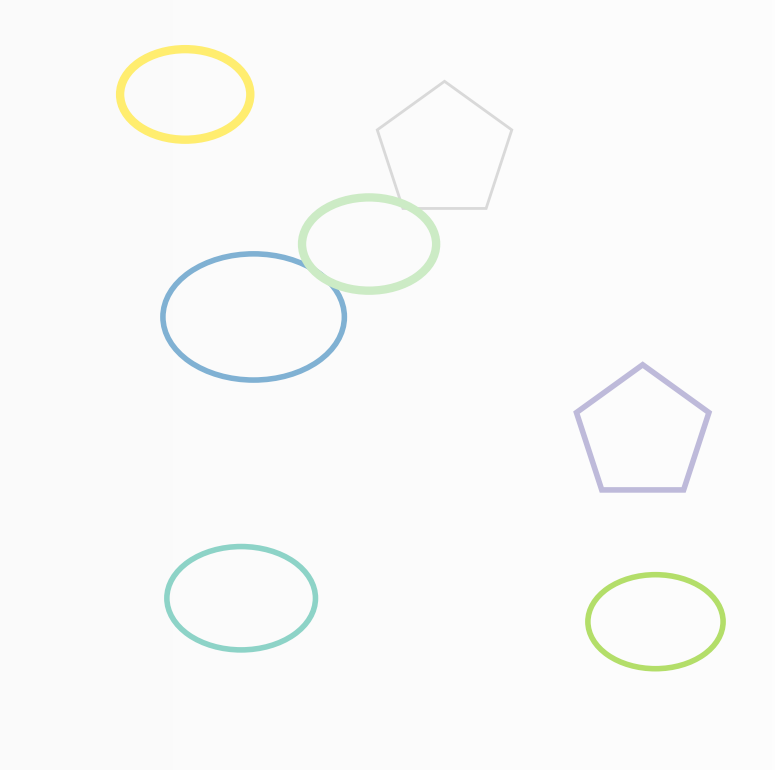[{"shape": "oval", "thickness": 2, "radius": 0.48, "center": [0.311, 0.223]}, {"shape": "pentagon", "thickness": 2, "radius": 0.45, "center": [0.829, 0.436]}, {"shape": "oval", "thickness": 2, "radius": 0.59, "center": [0.327, 0.588]}, {"shape": "oval", "thickness": 2, "radius": 0.44, "center": [0.846, 0.193]}, {"shape": "pentagon", "thickness": 1, "radius": 0.46, "center": [0.574, 0.803]}, {"shape": "oval", "thickness": 3, "radius": 0.43, "center": [0.476, 0.683]}, {"shape": "oval", "thickness": 3, "radius": 0.42, "center": [0.239, 0.877]}]